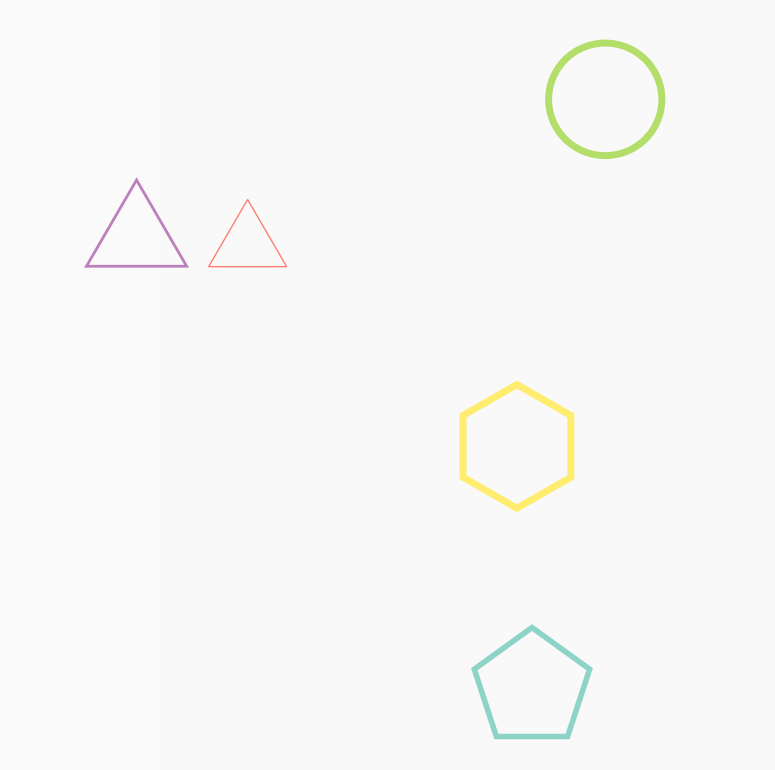[{"shape": "pentagon", "thickness": 2, "radius": 0.39, "center": [0.686, 0.107]}, {"shape": "triangle", "thickness": 0.5, "radius": 0.29, "center": [0.32, 0.683]}, {"shape": "circle", "thickness": 2.5, "radius": 0.37, "center": [0.781, 0.871]}, {"shape": "triangle", "thickness": 1, "radius": 0.37, "center": [0.176, 0.692]}, {"shape": "hexagon", "thickness": 2.5, "radius": 0.4, "center": [0.667, 0.42]}]